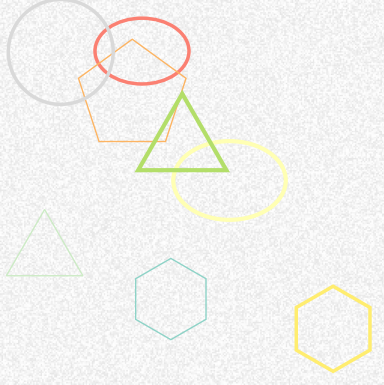[{"shape": "hexagon", "thickness": 1, "radius": 0.53, "center": [0.444, 0.223]}, {"shape": "oval", "thickness": 3, "radius": 0.73, "center": [0.596, 0.531]}, {"shape": "oval", "thickness": 2.5, "radius": 0.61, "center": [0.369, 0.867]}, {"shape": "pentagon", "thickness": 1, "radius": 0.73, "center": [0.344, 0.751]}, {"shape": "triangle", "thickness": 3, "radius": 0.66, "center": [0.473, 0.624]}, {"shape": "circle", "thickness": 2.5, "radius": 0.68, "center": [0.158, 0.865]}, {"shape": "triangle", "thickness": 1, "radius": 0.57, "center": [0.116, 0.341]}, {"shape": "hexagon", "thickness": 2.5, "radius": 0.55, "center": [0.865, 0.146]}]